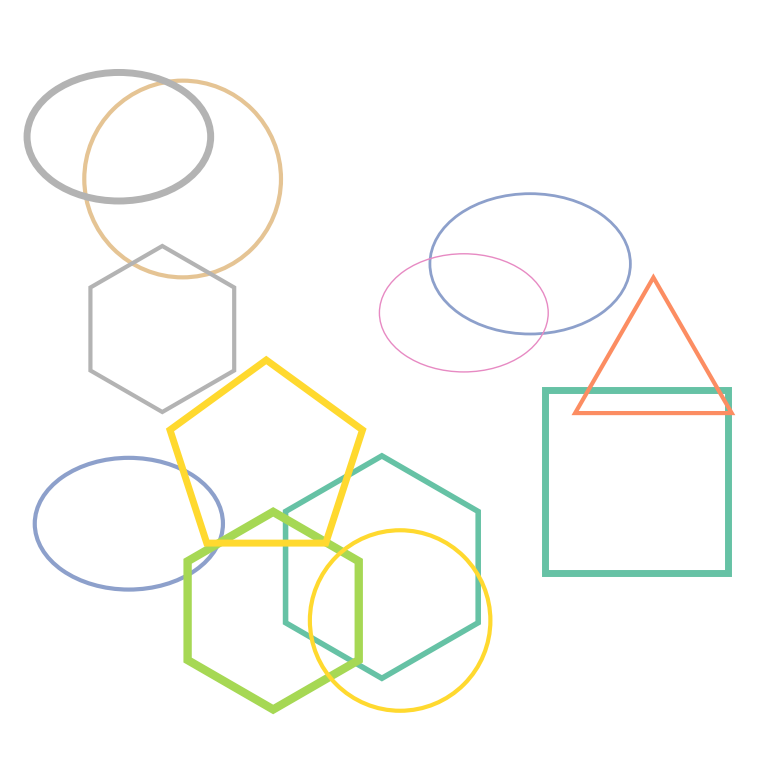[{"shape": "hexagon", "thickness": 2, "radius": 0.72, "center": [0.496, 0.264]}, {"shape": "square", "thickness": 2.5, "radius": 0.59, "center": [0.827, 0.374]}, {"shape": "triangle", "thickness": 1.5, "radius": 0.59, "center": [0.849, 0.522]}, {"shape": "oval", "thickness": 1.5, "radius": 0.61, "center": [0.167, 0.32]}, {"shape": "oval", "thickness": 1, "radius": 0.65, "center": [0.688, 0.657]}, {"shape": "oval", "thickness": 0.5, "radius": 0.55, "center": [0.602, 0.594]}, {"shape": "hexagon", "thickness": 3, "radius": 0.64, "center": [0.355, 0.207]}, {"shape": "pentagon", "thickness": 2.5, "radius": 0.66, "center": [0.346, 0.401]}, {"shape": "circle", "thickness": 1.5, "radius": 0.59, "center": [0.52, 0.194]}, {"shape": "circle", "thickness": 1.5, "radius": 0.64, "center": [0.237, 0.768]}, {"shape": "oval", "thickness": 2.5, "radius": 0.6, "center": [0.154, 0.822]}, {"shape": "hexagon", "thickness": 1.5, "radius": 0.54, "center": [0.211, 0.573]}]